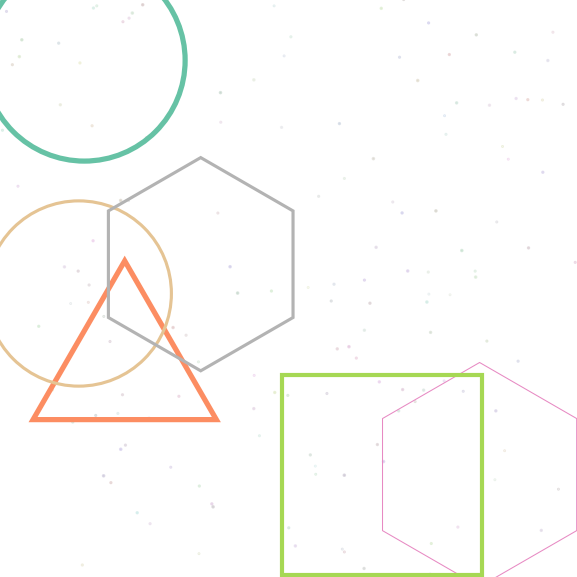[{"shape": "circle", "thickness": 2.5, "radius": 0.87, "center": [0.146, 0.895]}, {"shape": "triangle", "thickness": 2.5, "radius": 0.92, "center": [0.216, 0.364]}, {"shape": "hexagon", "thickness": 0.5, "radius": 0.97, "center": [0.83, 0.177]}, {"shape": "square", "thickness": 2, "radius": 0.87, "center": [0.662, 0.177]}, {"shape": "circle", "thickness": 1.5, "radius": 0.8, "center": [0.136, 0.491]}, {"shape": "hexagon", "thickness": 1.5, "radius": 0.92, "center": [0.348, 0.542]}]